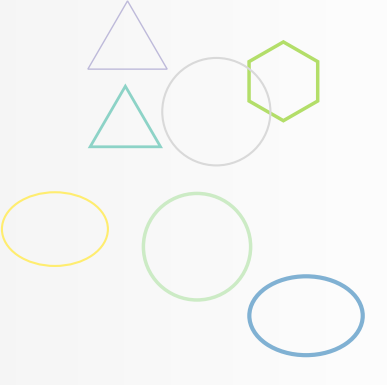[{"shape": "triangle", "thickness": 2, "radius": 0.52, "center": [0.323, 0.671]}, {"shape": "triangle", "thickness": 1, "radius": 0.59, "center": [0.329, 0.88]}, {"shape": "oval", "thickness": 3, "radius": 0.73, "center": [0.79, 0.18]}, {"shape": "hexagon", "thickness": 2.5, "radius": 0.51, "center": [0.731, 0.789]}, {"shape": "circle", "thickness": 1.5, "radius": 0.7, "center": [0.558, 0.71]}, {"shape": "circle", "thickness": 2.5, "radius": 0.69, "center": [0.508, 0.359]}, {"shape": "oval", "thickness": 1.5, "radius": 0.68, "center": [0.142, 0.405]}]